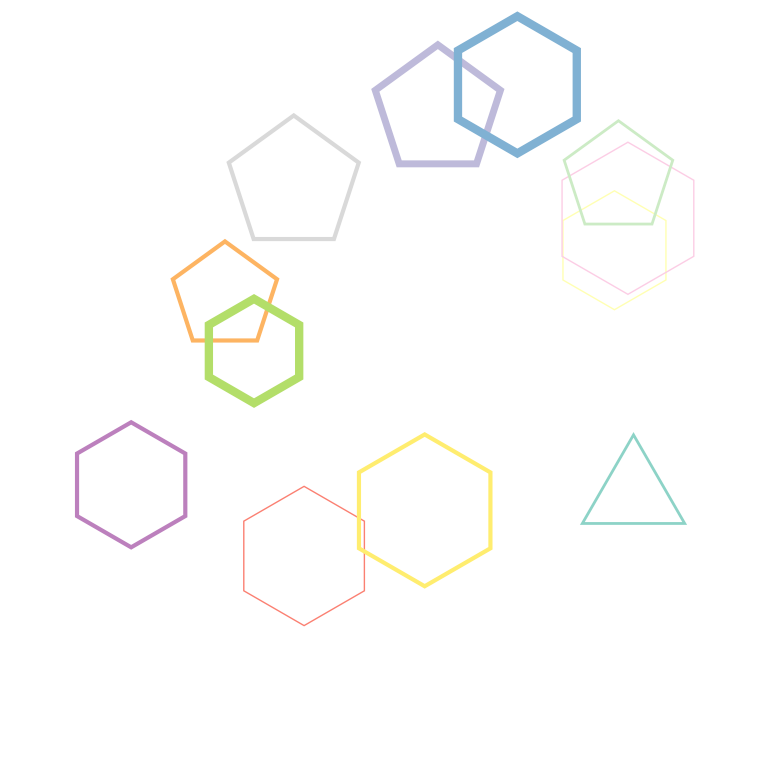[{"shape": "triangle", "thickness": 1, "radius": 0.38, "center": [0.823, 0.359]}, {"shape": "hexagon", "thickness": 0.5, "radius": 0.39, "center": [0.798, 0.675]}, {"shape": "pentagon", "thickness": 2.5, "radius": 0.43, "center": [0.569, 0.856]}, {"shape": "hexagon", "thickness": 0.5, "radius": 0.45, "center": [0.395, 0.278]}, {"shape": "hexagon", "thickness": 3, "radius": 0.45, "center": [0.672, 0.89]}, {"shape": "pentagon", "thickness": 1.5, "radius": 0.36, "center": [0.292, 0.615]}, {"shape": "hexagon", "thickness": 3, "radius": 0.34, "center": [0.33, 0.544]}, {"shape": "hexagon", "thickness": 0.5, "radius": 0.49, "center": [0.815, 0.717]}, {"shape": "pentagon", "thickness": 1.5, "radius": 0.44, "center": [0.382, 0.761]}, {"shape": "hexagon", "thickness": 1.5, "radius": 0.41, "center": [0.17, 0.37]}, {"shape": "pentagon", "thickness": 1, "radius": 0.37, "center": [0.803, 0.769]}, {"shape": "hexagon", "thickness": 1.5, "radius": 0.49, "center": [0.552, 0.337]}]